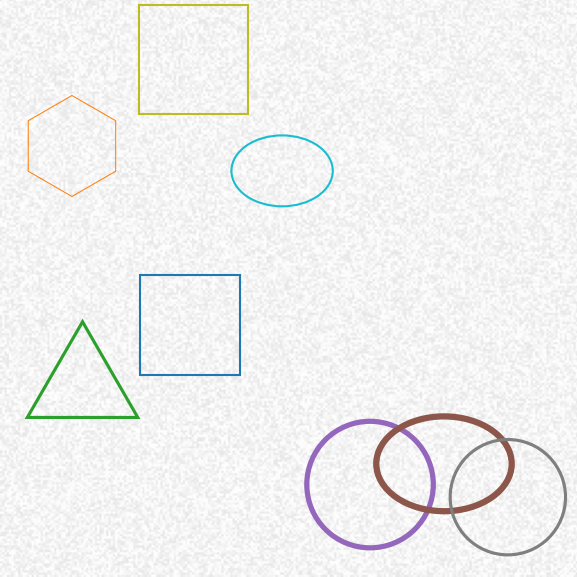[{"shape": "square", "thickness": 1, "radius": 0.43, "center": [0.328, 0.436]}, {"shape": "hexagon", "thickness": 0.5, "radius": 0.44, "center": [0.125, 0.746]}, {"shape": "triangle", "thickness": 1.5, "radius": 0.55, "center": [0.143, 0.332]}, {"shape": "circle", "thickness": 2.5, "radius": 0.55, "center": [0.641, 0.16]}, {"shape": "oval", "thickness": 3, "radius": 0.59, "center": [0.769, 0.196]}, {"shape": "circle", "thickness": 1.5, "radius": 0.5, "center": [0.879, 0.138]}, {"shape": "square", "thickness": 1, "radius": 0.47, "center": [0.336, 0.897]}, {"shape": "oval", "thickness": 1, "radius": 0.44, "center": [0.488, 0.703]}]